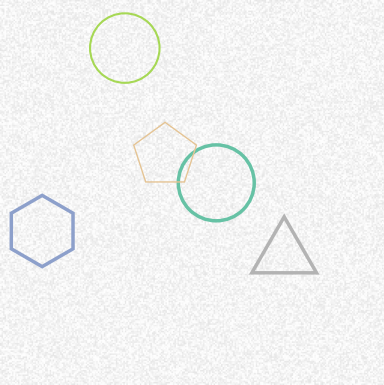[{"shape": "circle", "thickness": 2.5, "radius": 0.49, "center": [0.562, 0.525]}, {"shape": "hexagon", "thickness": 2.5, "radius": 0.46, "center": [0.11, 0.4]}, {"shape": "circle", "thickness": 1.5, "radius": 0.45, "center": [0.324, 0.875]}, {"shape": "pentagon", "thickness": 1, "radius": 0.43, "center": [0.429, 0.597]}, {"shape": "triangle", "thickness": 2.5, "radius": 0.48, "center": [0.738, 0.34]}]